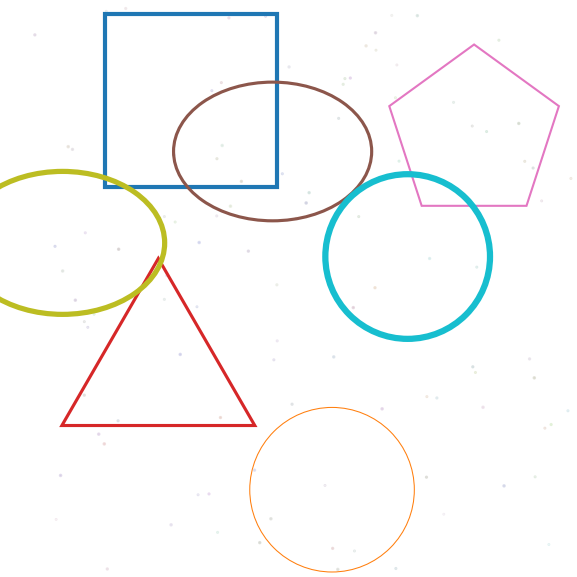[{"shape": "square", "thickness": 2, "radius": 0.75, "center": [0.331, 0.825]}, {"shape": "circle", "thickness": 0.5, "radius": 0.71, "center": [0.575, 0.151]}, {"shape": "triangle", "thickness": 1.5, "radius": 0.96, "center": [0.274, 0.359]}, {"shape": "oval", "thickness": 1.5, "radius": 0.86, "center": [0.472, 0.737]}, {"shape": "pentagon", "thickness": 1, "radius": 0.77, "center": [0.821, 0.768]}, {"shape": "oval", "thickness": 2.5, "radius": 0.88, "center": [0.108, 0.579]}, {"shape": "circle", "thickness": 3, "radius": 0.71, "center": [0.706, 0.555]}]